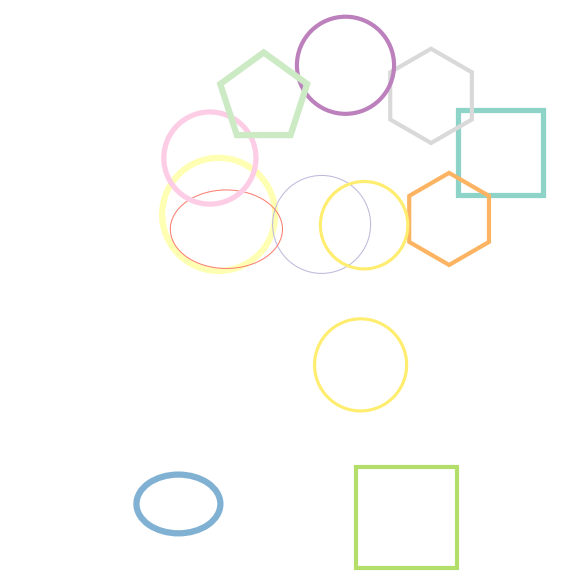[{"shape": "square", "thickness": 2.5, "radius": 0.37, "center": [0.866, 0.735]}, {"shape": "circle", "thickness": 3, "radius": 0.49, "center": [0.379, 0.628]}, {"shape": "circle", "thickness": 0.5, "radius": 0.42, "center": [0.557, 0.611]}, {"shape": "oval", "thickness": 0.5, "radius": 0.49, "center": [0.392, 0.602]}, {"shape": "oval", "thickness": 3, "radius": 0.36, "center": [0.309, 0.126]}, {"shape": "hexagon", "thickness": 2, "radius": 0.4, "center": [0.778, 0.62]}, {"shape": "square", "thickness": 2, "radius": 0.44, "center": [0.703, 0.102]}, {"shape": "circle", "thickness": 2.5, "radius": 0.4, "center": [0.363, 0.725]}, {"shape": "hexagon", "thickness": 2, "radius": 0.41, "center": [0.746, 0.833]}, {"shape": "circle", "thickness": 2, "radius": 0.42, "center": [0.598, 0.886]}, {"shape": "pentagon", "thickness": 3, "radius": 0.4, "center": [0.457, 0.829]}, {"shape": "circle", "thickness": 1.5, "radius": 0.38, "center": [0.63, 0.609]}, {"shape": "circle", "thickness": 1.5, "radius": 0.4, "center": [0.624, 0.367]}]